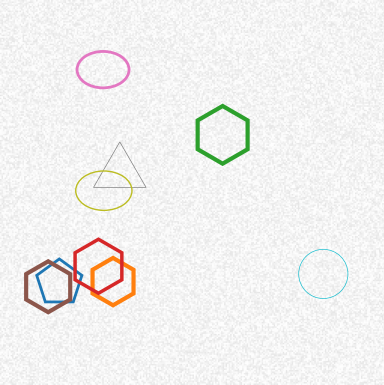[{"shape": "pentagon", "thickness": 2, "radius": 0.31, "center": [0.154, 0.266]}, {"shape": "hexagon", "thickness": 3, "radius": 0.31, "center": [0.294, 0.269]}, {"shape": "hexagon", "thickness": 3, "radius": 0.37, "center": [0.578, 0.65]}, {"shape": "hexagon", "thickness": 2.5, "radius": 0.35, "center": [0.256, 0.308]}, {"shape": "hexagon", "thickness": 3, "radius": 0.33, "center": [0.125, 0.255]}, {"shape": "oval", "thickness": 2, "radius": 0.34, "center": [0.268, 0.819]}, {"shape": "triangle", "thickness": 0.5, "radius": 0.39, "center": [0.311, 0.553]}, {"shape": "oval", "thickness": 1, "radius": 0.37, "center": [0.27, 0.505]}, {"shape": "circle", "thickness": 0.5, "radius": 0.32, "center": [0.84, 0.288]}]